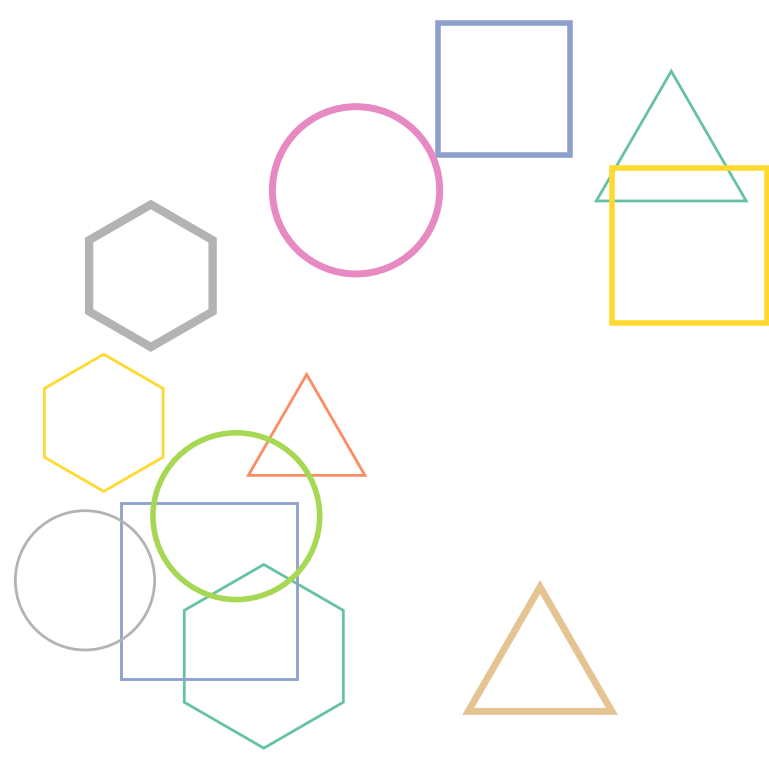[{"shape": "hexagon", "thickness": 1, "radius": 0.6, "center": [0.343, 0.148]}, {"shape": "triangle", "thickness": 1, "radius": 0.56, "center": [0.872, 0.795]}, {"shape": "triangle", "thickness": 1, "radius": 0.44, "center": [0.398, 0.426]}, {"shape": "square", "thickness": 1, "radius": 0.57, "center": [0.272, 0.232]}, {"shape": "square", "thickness": 2, "radius": 0.43, "center": [0.654, 0.884]}, {"shape": "circle", "thickness": 2.5, "radius": 0.54, "center": [0.462, 0.753]}, {"shape": "circle", "thickness": 2, "radius": 0.54, "center": [0.307, 0.33]}, {"shape": "square", "thickness": 2, "radius": 0.5, "center": [0.895, 0.681]}, {"shape": "hexagon", "thickness": 1, "radius": 0.45, "center": [0.135, 0.451]}, {"shape": "triangle", "thickness": 2.5, "radius": 0.54, "center": [0.701, 0.13]}, {"shape": "hexagon", "thickness": 3, "radius": 0.46, "center": [0.196, 0.642]}, {"shape": "circle", "thickness": 1, "radius": 0.45, "center": [0.11, 0.246]}]